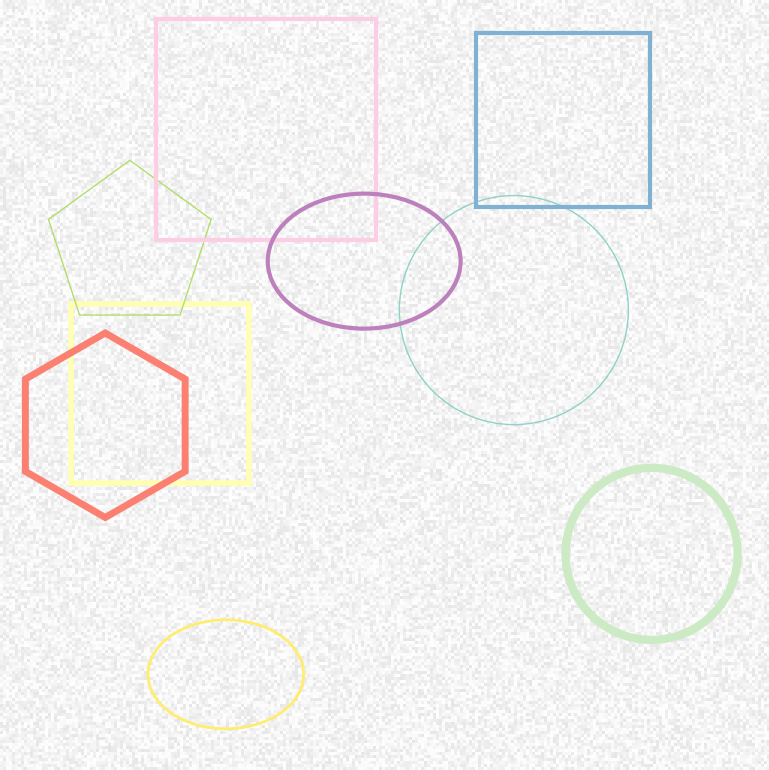[{"shape": "circle", "thickness": 0.5, "radius": 0.74, "center": [0.667, 0.597]}, {"shape": "square", "thickness": 2, "radius": 0.58, "center": [0.208, 0.489]}, {"shape": "hexagon", "thickness": 2.5, "radius": 0.6, "center": [0.137, 0.448]}, {"shape": "square", "thickness": 1.5, "radius": 0.57, "center": [0.731, 0.844]}, {"shape": "pentagon", "thickness": 0.5, "radius": 0.56, "center": [0.169, 0.681]}, {"shape": "square", "thickness": 1.5, "radius": 0.72, "center": [0.345, 0.832]}, {"shape": "oval", "thickness": 1.5, "radius": 0.63, "center": [0.473, 0.661]}, {"shape": "circle", "thickness": 3, "radius": 0.56, "center": [0.846, 0.281]}, {"shape": "oval", "thickness": 1, "radius": 0.51, "center": [0.293, 0.124]}]